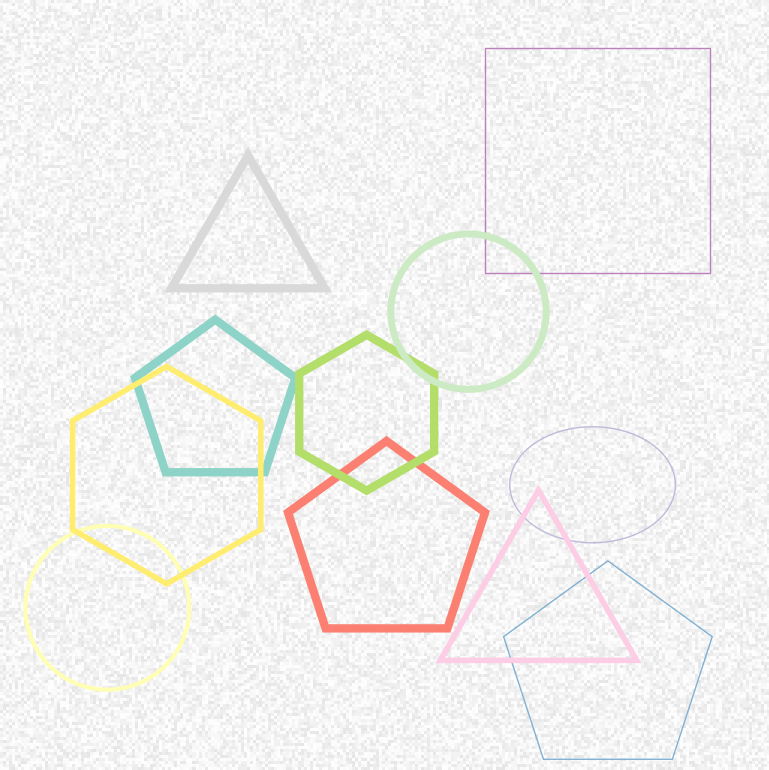[{"shape": "pentagon", "thickness": 3, "radius": 0.55, "center": [0.279, 0.475]}, {"shape": "circle", "thickness": 1.5, "radius": 0.53, "center": [0.139, 0.211]}, {"shape": "oval", "thickness": 0.5, "radius": 0.54, "center": [0.77, 0.37]}, {"shape": "pentagon", "thickness": 3, "radius": 0.67, "center": [0.502, 0.293]}, {"shape": "pentagon", "thickness": 0.5, "radius": 0.71, "center": [0.789, 0.129]}, {"shape": "hexagon", "thickness": 3, "radius": 0.51, "center": [0.476, 0.464]}, {"shape": "triangle", "thickness": 2, "radius": 0.74, "center": [0.699, 0.216]}, {"shape": "triangle", "thickness": 3, "radius": 0.58, "center": [0.322, 0.683]}, {"shape": "square", "thickness": 0.5, "radius": 0.73, "center": [0.776, 0.791]}, {"shape": "circle", "thickness": 2.5, "radius": 0.5, "center": [0.608, 0.595]}, {"shape": "hexagon", "thickness": 2, "radius": 0.71, "center": [0.216, 0.383]}]